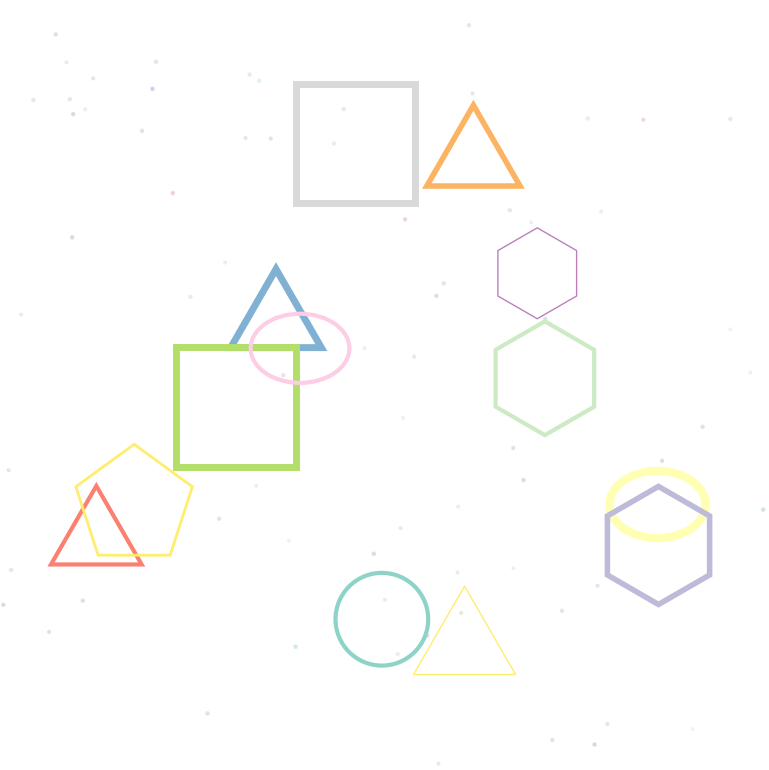[{"shape": "circle", "thickness": 1.5, "radius": 0.3, "center": [0.496, 0.196]}, {"shape": "oval", "thickness": 3, "radius": 0.31, "center": [0.854, 0.345]}, {"shape": "hexagon", "thickness": 2, "radius": 0.38, "center": [0.855, 0.292]}, {"shape": "triangle", "thickness": 1.5, "radius": 0.34, "center": [0.125, 0.301]}, {"shape": "triangle", "thickness": 2.5, "radius": 0.34, "center": [0.358, 0.583]}, {"shape": "triangle", "thickness": 2, "radius": 0.35, "center": [0.615, 0.793]}, {"shape": "square", "thickness": 2.5, "radius": 0.39, "center": [0.307, 0.472]}, {"shape": "oval", "thickness": 1.5, "radius": 0.32, "center": [0.39, 0.548]}, {"shape": "square", "thickness": 2.5, "radius": 0.39, "center": [0.461, 0.814]}, {"shape": "hexagon", "thickness": 0.5, "radius": 0.3, "center": [0.698, 0.645]}, {"shape": "hexagon", "thickness": 1.5, "radius": 0.37, "center": [0.708, 0.509]}, {"shape": "pentagon", "thickness": 1, "radius": 0.4, "center": [0.174, 0.343]}, {"shape": "triangle", "thickness": 0.5, "radius": 0.38, "center": [0.603, 0.162]}]